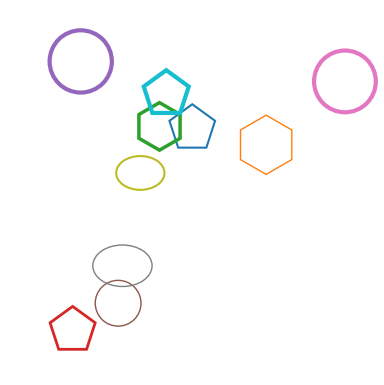[{"shape": "pentagon", "thickness": 1.5, "radius": 0.31, "center": [0.499, 0.667]}, {"shape": "hexagon", "thickness": 1, "radius": 0.38, "center": [0.691, 0.624]}, {"shape": "hexagon", "thickness": 2.5, "radius": 0.31, "center": [0.414, 0.672]}, {"shape": "pentagon", "thickness": 2, "radius": 0.31, "center": [0.189, 0.143]}, {"shape": "circle", "thickness": 3, "radius": 0.4, "center": [0.21, 0.84]}, {"shape": "circle", "thickness": 1, "radius": 0.3, "center": [0.307, 0.212]}, {"shape": "circle", "thickness": 3, "radius": 0.4, "center": [0.896, 0.789]}, {"shape": "oval", "thickness": 1, "radius": 0.38, "center": [0.318, 0.31]}, {"shape": "oval", "thickness": 1.5, "radius": 0.31, "center": [0.365, 0.551]}, {"shape": "pentagon", "thickness": 3, "radius": 0.31, "center": [0.432, 0.756]}]